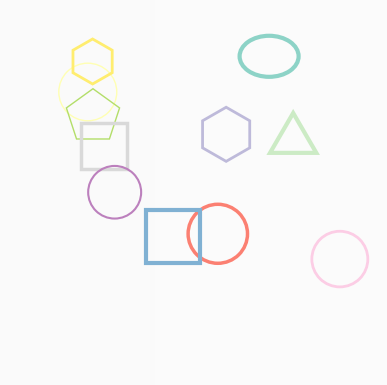[{"shape": "oval", "thickness": 3, "radius": 0.38, "center": [0.694, 0.854]}, {"shape": "circle", "thickness": 1, "radius": 0.37, "center": [0.227, 0.761]}, {"shape": "hexagon", "thickness": 2, "radius": 0.35, "center": [0.584, 0.651]}, {"shape": "circle", "thickness": 2.5, "radius": 0.38, "center": [0.562, 0.393]}, {"shape": "square", "thickness": 3, "radius": 0.35, "center": [0.446, 0.385]}, {"shape": "pentagon", "thickness": 1, "radius": 0.36, "center": [0.24, 0.697]}, {"shape": "circle", "thickness": 2, "radius": 0.36, "center": [0.877, 0.327]}, {"shape": "square", "thickness": 2.5, "radius": 0.3, "center": [0.269, 0.621]}, {"shape": "circle", "thickness": 1.5, "radius": 0.34, "center": [0.296, 0.501]}, {"shape": "triangle", "thickness": 3, "radius": 0.34, "center": [0.757, 0.637]}, {"shape": "hexagon", "thickness": 2, "radius": 0.29, "center": [0.239, 0.84]}]